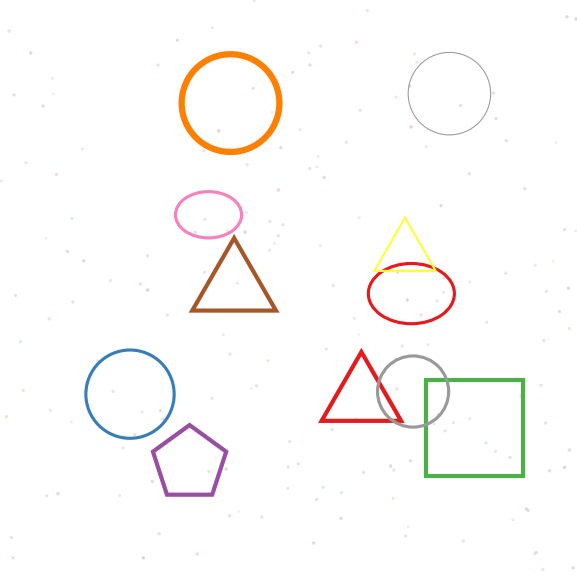[{"shape": "oval", "thickness": 1.5, "radius": 0.37, "center": [0.712, 0.491]}, {"shape": "triangle", "thickness": 2, "radius": 0.4, "center": [0.626, 0.31]}, {"shape": "circle", "thickness": 1.5, "radius": 0.38, "center": [0.225, 0.317]}, {"shape": "square", "thickness": 2, "radius": 0.42, "center": [0.821, 0.258]}, {"shape": "pentagon", "thickness": 2, "radius": 0.33, "center": [0.328, 0.196]}, {"shape": "circle", "thickness": 3, "radius": 0.42, "center": [0.399, 0.821]}, {"shape": "triangle", "thickness": 1, "radius": 0.31, "center": [0.701, 0.561]}, {"shape": "triangle", "thickness": 2, "radius": 0.42, "center": [0.405, 0.503]}, {"shape": "oval", "thickness": 1.5, "radius": 0.29, "center": [0.361, 0.627]}, {"shape": "circle", "thickness": 0.5, "radius": 0.36, "center": [0.778, 0.837]}, {"shape": "circle", "thickness": 1.5, "radius": 0.31, "center": [0.715, 0.321]}]